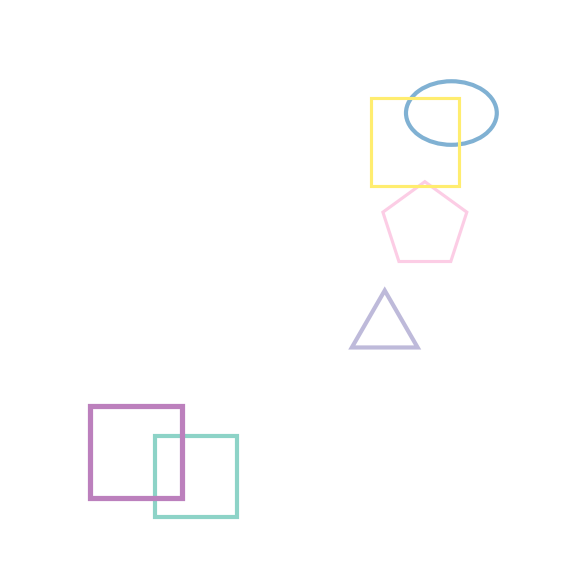[{"shape": "square", "thickness": 2, "radius": 0.35, "center": [0.34, 0.174]}, {"shape": "triangle", "thickness": 2, "radius": 0.33, "center": [0.666, 0.43]}, {"shape": "oval", "thickness": 2, "radius": 0.39, "center": [0.782, 0.803]}, {"shape": "pentagon", "thickness": 1.5, "radius": 0.38, "center": [0.736, 0.608]}, {"shape": "square", "thickness": 2.5, "radius": 0.4, "center": [0.236, 0.217]}, {"shape": "square", "thickness": 1.5, "radius": 0.38, "center": [0.719, 0.753]}]